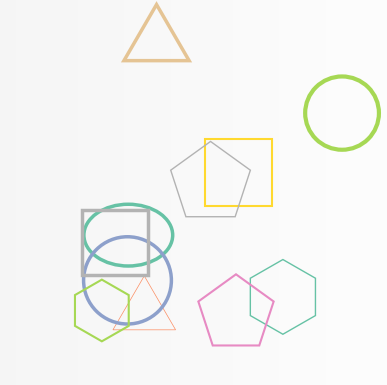[{"shape": "oval", "thickness": 2.5, "radius": 0.57, "center": [0.331, 0.389]}, {"shape": "hexagon", "thickness": 1, "radius": 0.49, "center": [0.73, 0.229]}, {"shape": "triangle", "thickness": 0.5, "radius": 0.47, "center": [0.372, 0.19]}, {"shape": "circle", "thickness": 2.5, "radius": 0.57, "center": [0.329, 0.272]}, {"shape": "pentagon", "thickness": 1.5, "radius": 0.51, "center": [0.609, 0.185]}, {"shape": "hexagon", "thickness": 1.5, "radius": 0.4, "center": [0.263, 0.194]}, {"shape": "circle", "thickness": 3, "radius": 0.48, "center": [0.883, 0.706]}, {"shape": "square", "thickness": 1.5, "radius": 0.43, "center": [0.615, 0.553]}, {"shape": "triangle", "thickness": 2.5, "radius": 0.49, "center": [0.404, 0.891]}, {"shape": "pentagon", "thickness": 1, "radius": 0.54, "center": [0.543, 0.525]}, {"shape": "square", "thickness": 2.5, "radius": 0.42, "center": [0.296, 0.371]}]